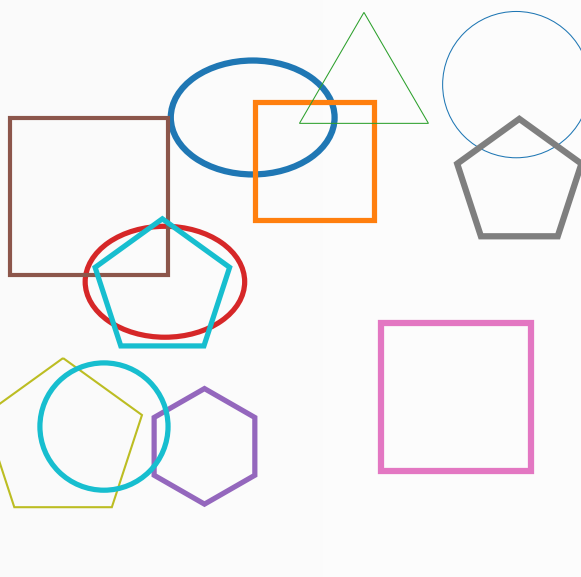[{"shape": "circle", "thickness": 0.5, "radius": 0.63, "center": [0.888, 0.853]}, {"shape": "oval", "thickness": 3, "radius": 0.7, "center": [0.435, 0.796]}, {"shape": "square", "thickness": 2.5, "radius": 0.51, "center": [0.542, 0.72]}, {"shape": "triangle", "thickness": 0.5, "radius": 0.64, "center": [0.626, 0.85]}, {"shape": "oval", "thickness": 2.5, "radius": 0.69, "center": [0.284, 0.511]}, {"shape": "hexagon", "thickness": 2.5, "radius": 0.5, "center": [0.352, 0.226]}, {"shape": "square", "thickness": 2, "radius": 0.68, "center": [0.153, 0.659]}, {"shape": "square", "thickness": 3, "radius": 0.64, "center": [0.785, 0.312]}, {"shape": "pentagon", "thickness": 3, "radius": 0.56, "center": [0.893, 0.681]}, {"shape": "pentagon", "thickness": 1, "radius": 0.71, "center": [0.109, 0.236]}, {"shape": "pentagon", "thickness": 2.5, "radius": 0.61, "center": [0.279, 0.499]}, {"shape": "circle", "thickness": 2.5, "radius": 0.55, "center": [0.179, 0.261]}]